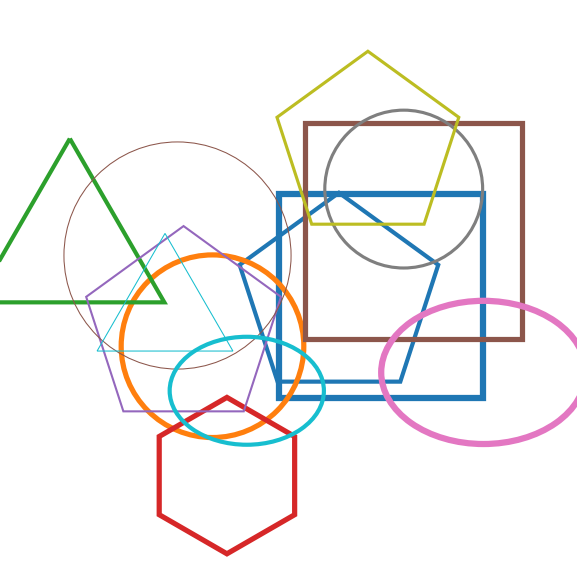[{"shape": "pentagon", "thickness": 2, "radius": 0.9, "center": [0.587, 0.485]}, {"shape": "square", "thickness": 3, "radius": 0.88, "center": [0.66, 0.486]}, {"shape": "circle", "thickness": 2.5, "radius": 0.79, "center": [0.368, 0.4]}, {"shape": "triangle", "thickness": 2, "radius": 0.95, "center": [0.121, 0.57]}, {"shape": "hexagon", "thickness": 2.5, "radius": 0.68, "center": [0.393, 0.176]}, {"shape": "pentagon", "thickness": 1, "radius": 0.89, "center": [0.318, 0.43]}, {"shape": "circle", "thickness": 0.5, "radius": 0.98, "center": [0.307, 0.557]}, {"shape": "square", "thickness": 2.5, "radius": 0.94, "center": [0.716, 0.599]}, {"shape": "oval", "thickness": 3, "radius": 0.89, "center": [0.837, 0.354]}, {"shape": "circle", "thickness": 1.5, "radius": 0.68, "center": [0.699, 0.672]}, {"shape": "pentagon", "thickness": 1.5, "radius": 0.83, "center": [0.637, 0.745]}, {"shape": "triangle", "thickness": 0.5, "radius": 0.68, "center": [0.286, 0.459]}, {"shape": "oval", "thickness": 2, "radius": 0.67, "center": [0.427, 0.322]}]